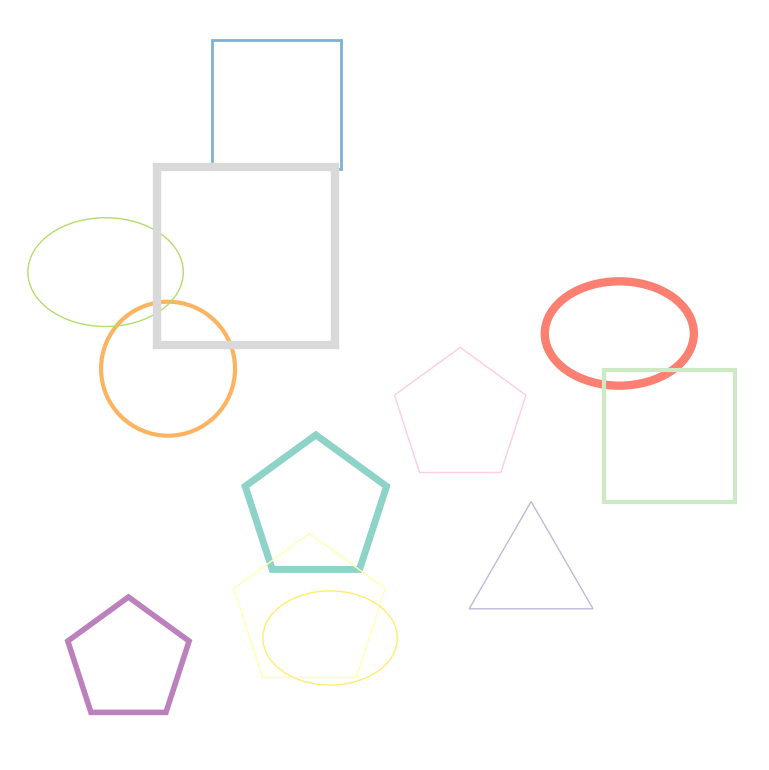[{"shape": "pentagon", "thickness": 2.5, "radius": 0.48, "center": [0.41, 0.339]}, {"shape": "pentagon", "thickness": 0.5, "radius": 0.52, "center": [0.402, 0.204]}, {"shape": "triangle", "thickness": 0.5, "radius": 0.46, "center": [0.69, 0.256]}, {"shape": "oval", "thickness": 3, "radius": 0.48, "center": [0.804, 0.567]}, {"shape": "square", "thickness": 1, "radius": 0.42, "center": [0.359, 0.865]}, {"shape": "circle", "thickness": 1.5, "radius": 0.44, "center": [0.218, 0.521]}, {"shape": "oval", "thickness": 0.5, "radius": 0.5, "center": [0.137, 0.647]}, {"shape": "pentagon", "thickness": 0.5, "radius": 0.45, "center": [0.598, 0.459]}, {"shape": "square", "thickness": 3, "radius": 0.58, "center": [0.319, 0.668]}, {"shape": "pentagon", "thickness": 2, "radius": 0.41, "center": [0.167, 0.142]}, {"shape": "square", "thickness": 1.5, "radius": 0.43, "center": [0.87, 0.434]}, {"shape": "oval", "thickness": 0.5, "radius": 0.44, "center": [0.429, 0.171]}]